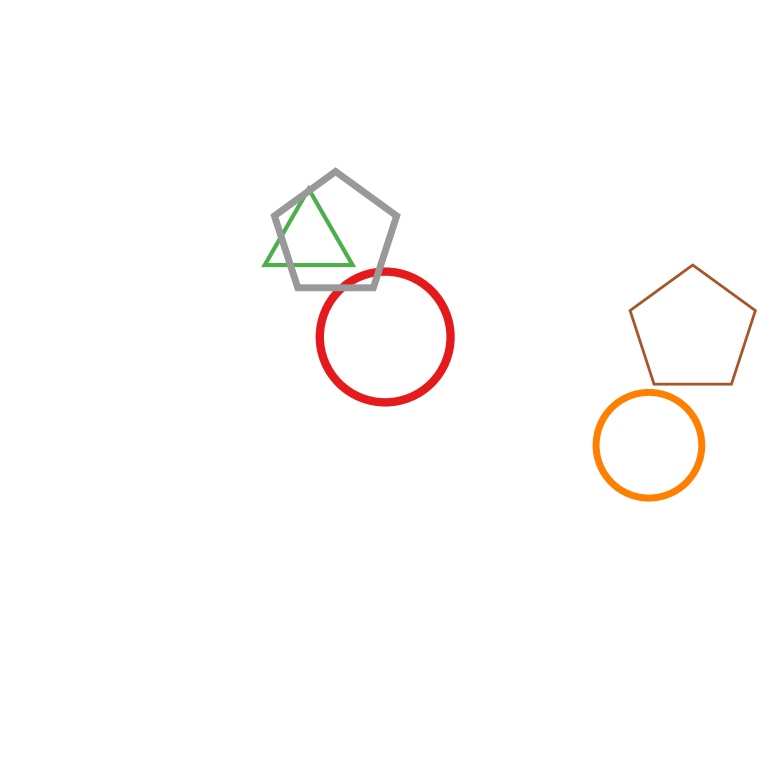[{"shape": "circle", "thickness": 3, "radius": 0.42, "center": [0.5, 0.562]}, {"shape": "triangle", "thickness": 1.5, "radius": 0.33, "center": [0.401, 0.689]}, {"shape": "circle", "thickness": 2.5, "radius": 0.34, "center": [0.843, 0.422]}, {"shape": "pentagon", "thickness": 1, "radius": 0.43, "center": [0.9, 0.57]}, {"shape": "pentagon", "thickness": 2.5, "radius": 0.42, "center": [0.436, 0.694]}]